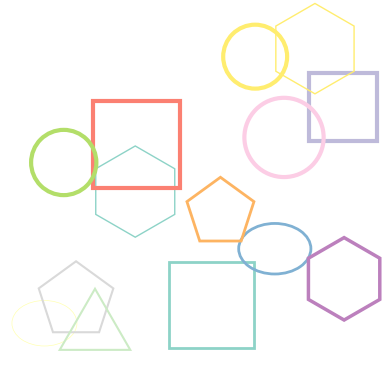[{"shape": "square", "thickness": 2, "radius": 0.55, "center": [0.549, 0.208]}, {"shape": "hexagon", "thickness": 1, "radius": 0.59, "center": [0.351, 0.502]}, {"shape": "oval", "thickness": 0.5, "radius": 0.42, "center": [0.115, 0.16]}, {"shape": "square", "thickness": 3, "radius": 0.44, "center": [0.891, 0.722]}, {"shape": "square", "thickness": 3, "radius": 0.57, "center": [0.355, 0.625]}, {"shape": "oval", "thickness": 2, "radius": 0.47, "center": [0.714, 0.354]}, {"shape": "pentagon", "thickness": 2, "radius": 0.46, "center": [0.573, 0.448]}, {"shape": "circle", "thickness": 3, "radius": 0.42, "center": [0.166, 0.578]}, {"shape": "circle", "thickness": 3, "radius": 0.51, "center": [0.738, 0.643]}, {"shape": "pentagon", "thickness": 1.5, "radius": 0.51, "center": [0.198, 0.219]}, {"shape": "hexagon", "thickness": 2.5, "radius": 0.54, "center": [0.894, 0.276]}, {"shape": "triangle", "thickness": 1.5, "radius": 0.53, "center": [0.247, 0.144]}, {"shape": "circle", "thickness": 3, "radius": 0.42, "center": [0.663, 0.853]}, {"shape": "hexagon", "thickness": 1, "radius": 0.59, "center": [0.818, 0.874]}]